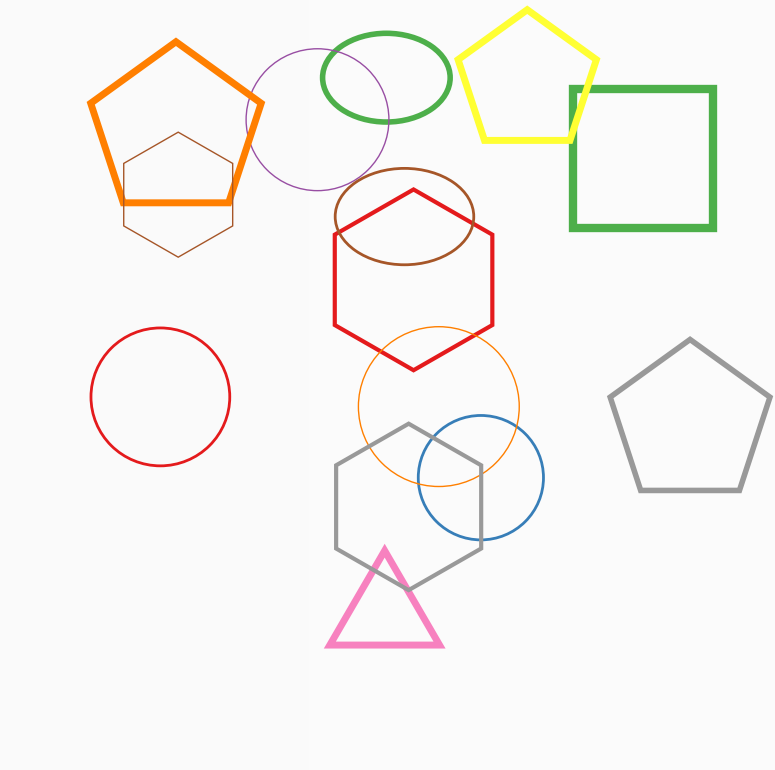[{"shape": "circle", "thickness": 1, "radius": 0.45, "center": [0.207, 0.485]}, {"shape": "hexagon", "thickness": 1.5, "radius": 0.59, "center": [0.534, 0.637]}, {"shape": "circle", "thickness": 1, "radius": 0.4, "center": [0.62, 0.38]}, {"shape": "oval", "thickness": 2, "radius": 0.41, "center": [0.499, 0.899]}, {"shape": "square", "thickness": 3, "radius": 0.45, "center": [0.83, 0.794]}, {"shape": "circle", "thickness": 0.5, "radius": 0.46, "center": [0.41, 0.845]}, {"shape": "circle", "thickness": 0.5, "radius": 0.52, "center": [0.566, 0.472]}, {"shape": "pentagon", "thickness": 2.5, "radius": 0.58, "center": [0.227, 0.83]}, {"shape": "pentagon", "thickness": 2.5, "radius": 0.47, "center": [0.68, 0.894]}, {"shape": "oval", "thickness": 1, "radius": 0.45, "center": [0.522, 0.719]}, {"shape": "hexagon", "thickness": 0.5, "radius": 0.41, "center": [0.23, 0.747]}, {"shape": "triangle", "thickness": 2.5, "radius": 0.41, "center": [0.496, 0.203]}, {"shape": "hexagon", "thickness": 1.5, "radius": 0.54, "center": [0.527, 0.342]}, {"shape": "pentagon", "thickness": 2, "radius": 0.54, "center": [0.89, 0.451]}]